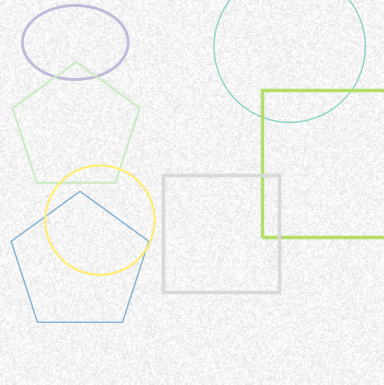[{"shape": "circle", "thickness": 1, "radius": 0.98, "center": [0.752, 0.879]}, {"shape": "oval", "thickness": 2, "radius": 0.69, "center": [0.196, 0.89]}, {"shape": "pentagon", "thickness": 1, "radius": 0.94, "center": [0.208, 0.315]}, {"shape": "square", "thickness": 2.5, "radius": 0.95, "center": [0.87, 0.575]}, {"shape": "square", "thickness": 2.5, "radius": 0.76, "center": [0.574, 0.393]}, {"shape": "pentagon", "thickness": 1.5, "radius": 0.87, "center": [0.198, 0.666]}, {"shape": "circle", "thickness": 1.5, "radius": 0.71, "center": [0.26, 0.428]}]